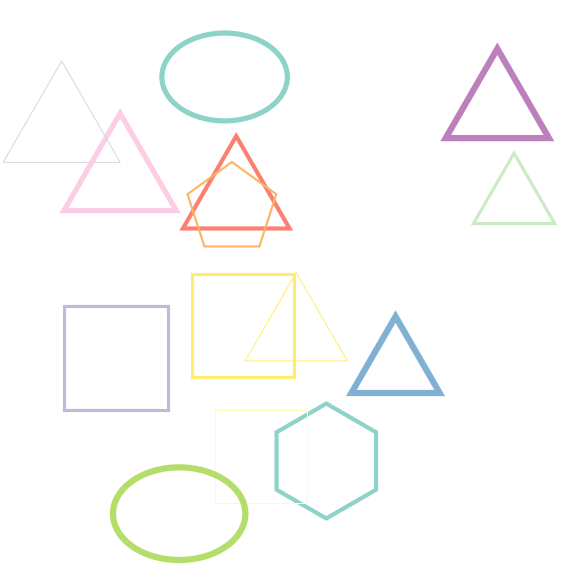[{"shape": "hexagon", "thickness": 2, "radius": 0.5, "center": [0.565, 0.201]}, {"shape": "oval", "thickness": 2.5, "radius": 0.54, "center": [0.389, 0.866]}, {"shape": "square", "thickness": 0.5, "radius": 0.4, "center": [0.452, 0.208]}, {"shape": "square", "thickness": 1.5, "radius": 0.45, "center": [0.201, 0.379]}, {"shape": "triangle", "thickness": 2, "radius": 0.53, "center": [0.409, 0.657]}, {"shape": "triangle", "thickness": 3, "radius": 0.44, "center": [0.685, 0.363]}, {"shape": "pentagon", "thickness": 1, "radius": 0.4, "center": [0.402, 0.638]}, {"shape": "oval", "thickness": 3, "radius": 0.57, "center": [0.31, 0.11]}, {"shape": "triangle", "thickness": 2.5, "radius": 0.56, "center": [0.208, 0.691]}, {"shape": "triangle", "thickness": 0.5, "radius": 0.59, "center": [0.107, 0.777]}, {"shape": "triangle", "thickness": 3, "radius": 0.52, "center": [0.861, 0.812]}, {"shape": "triangle", "thickness": 1.5, "radius": 0.41, "center": [0.89, 0.653]}, {"shape": "triangle", "thickness": 0.5, "radius": 0.51, "center": [0.513, 0.425]}, {"shape": "square", "thickness": 1.5, "radius": 0.44, "center": [0.421, 0.435]}]